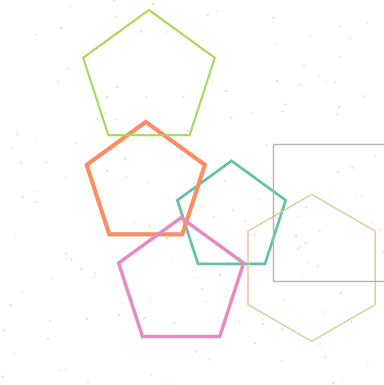[{"shape": "pentagon", "thickness": 2, "radius": 0.74, "center": [0.601, 0.434]}, {"shape": "pentagon", "thickness": 3, "radius": 0.81, "center": [0.379, 0.522]}, {"shape": "pentagon", "thickness": 2.5, "radius": 0.85, "center": [0.47, 0.264]}, {"shape": "pentagon", "thickness": 1.5, "radius": 0.9, "center": [0.387, 0.794]}, {"shape": "hexagon", "thickness": 1, "radius": 0.95, "center": [0.809, 0.304]}, {"shape": "square", "thickness": 1, "radius": 0.89, "center": [0.887, 0.448]}]